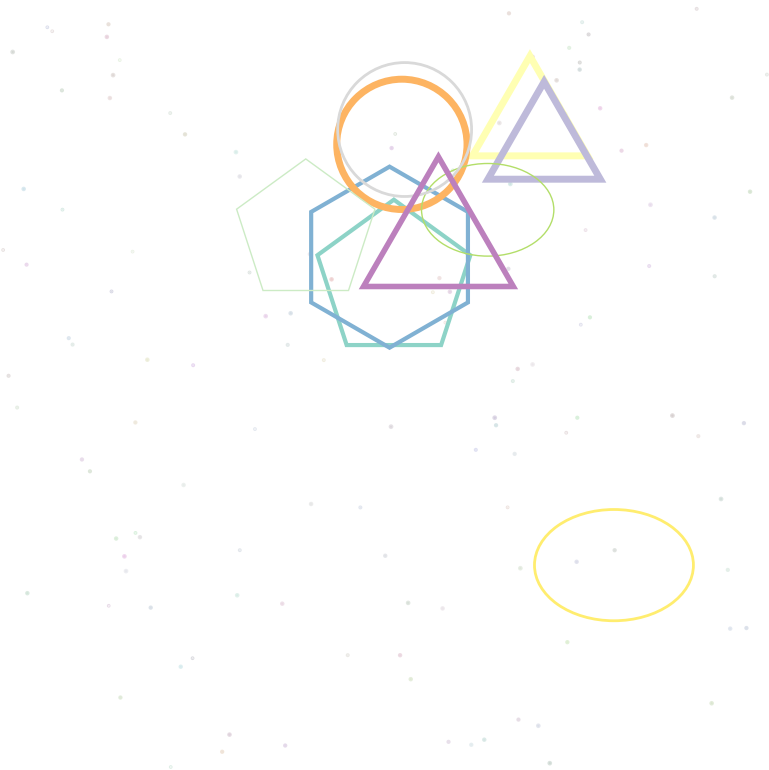[{"shape": "pentagon", "thickness": 1.5, "radius": 0.52, "center": [0.512, 0.636]}, {"shape": "triangle", "thickness": 2.5, "radius": 0.43, "center": [0.688, 0.841]}, {"shape": "triangle", "thickness": 2.5, "radius": 0.42, "center": [0.707, 0.809]}, {"shape": "hexagon", "thickness": 1.5, "radius": 0.59, "center": [0.506, 0.666]}, {"shape": "circle", "thickness": 2.5, "radius": 0.42, "center": [0.522, 0.813]}, {"shape": "oval", "thickness": 0.5, "radius": 0.43, "center": [0.633, 0.728]}, {"shape": "circle", "thickness": 1, "radius": 0.43, "center": [0.526, 0.832]}, {"shape": "triangle", "thickness": 2, "radius": 0.56, "center": [0.569, 0.684]}, {"shape": "pentagon", "thickness": 0.5, "radius": 0.47, "center": [0.397, 0.699]}, {"shape": "oval", "thickness": 1, "radius": 0.52, "center": [0.797, 0.266]}]